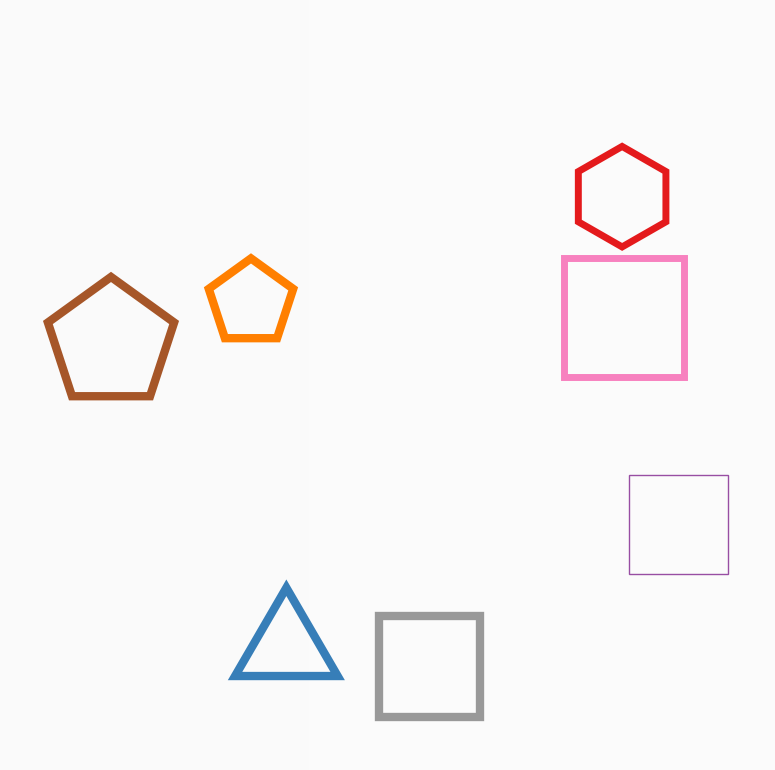[{"shape": "hexagon", "thickness": 2.5, "radius": 0.33, "center": [0.803, 0.745]}, {"shape": "triangle", "thickness": 3, "radius": 0.38, "center": [0.369, 0.16]}, {"shape": "square", "thickness": 0.5, "radius": 0.32, "center": [0.875, 0.319]}, {"shape": "pentagon", "thickness": 3, "radius": 0.29, "center": [0.324, 0.607]}, {"shape": "pentagon", "thickness": 3, "radius": 0.43, "center": [0.143, 0.555]}, {"shape": "square", "thickness": 2.5, "radius": 0.39, "center": [0.805, 0.588]}, {"shape": "square", "thickness": 3, "radius": 0.33, "center": [0.554, 0.135]}]